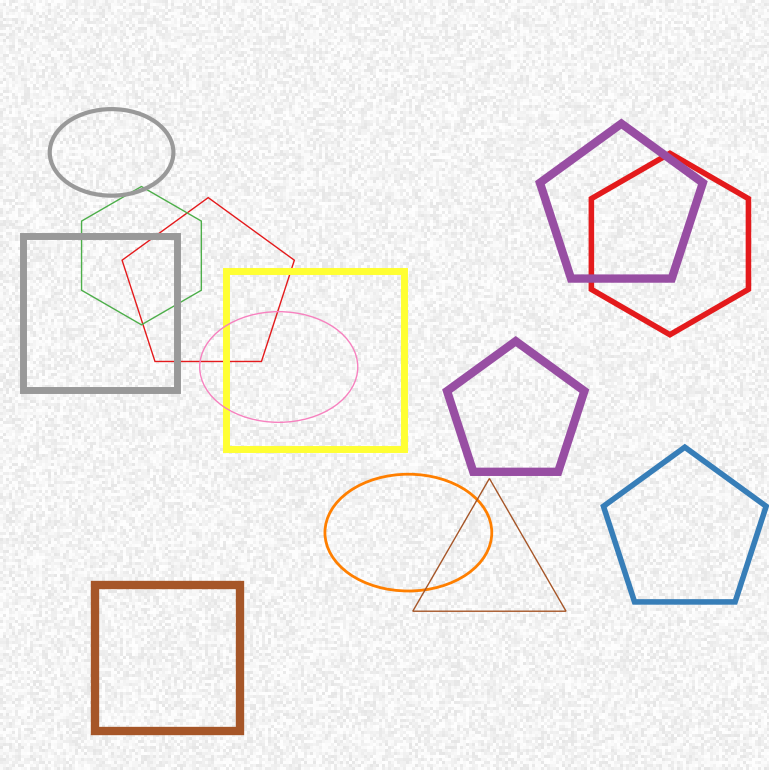[{"shape": "pentagon", "thickness": 0.5, "radius": 0.59, "center": [0.27, 0.626]}, {"shape": "hexagon", "thickness": 2, "radius": 0.59, "center": [0.87, 0.683]}, {"shape": "pentagon", "thickness": 2, "radius": 0.56, "center": [0.889, 0.308]}, {"shape": "hexagon", "thickness": 0.5, "radius": 0.45, "center": [0.184, 0.668]}, {"shape": "pentagon", "thickness": 3, "radius": 0.56, "center": [0.807, 0.728]}, {"shape": "pentagon", "thickness": 3, "radius": 0.47, "center": [0.67, 0.463]}, {"shape": "oval", "thickness": 1, "radius": 0.54, "center": [0.53, 0.308]}, {"shape": "square", "thickness": 2.5, "radius": 0.58, "center": [0.409, 0.533]}, {"shape": "triangle", "thickness": 0.5, "radius": 0.57, "center": [0.636, 0.264]}, {"shape": "square", "thickness": 3, "radius": 0.47, "center": [0.217, 0.146]}, {"shape": "oval", "thickness": 0.5, "radius": 0.51, "center": [0.362, 0.523]}, {"shape": "oval", "thickness": 1.5, "radius": 0.4, "center": [0.145, 0.802]}, {"shape": "square", "thickness": 2.5, "radius": 0.5, "center": [0.13, 0.593]}]